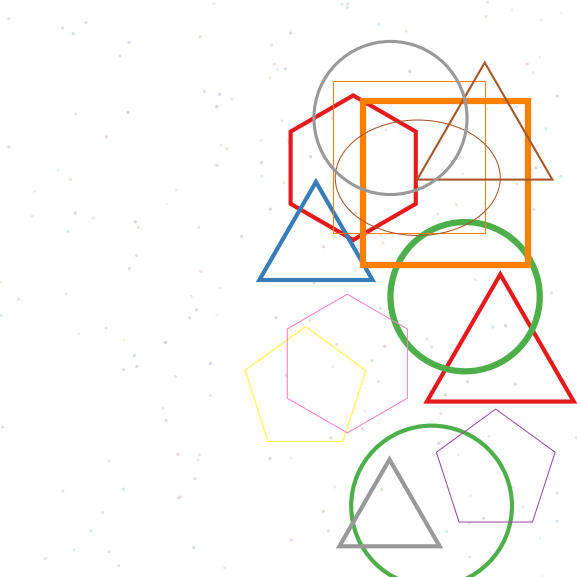[{"shape": "triangle", "thickness": 2, "radius": 0.73, "center": [0.866, 0.377]}, {"shape": "hexagon", "thickness": 2, "radius": 0.63, "center": [0.612, 0.709]}, {"shape": "triangle", "thickness": 2, "radius": 0.57, "center": [0.547, 0.571]}, {"shape": "circle", "thickness": 3, "radius": 0.65, "center": [0.805, 0.485]}, {"shape": "circle", "thickness": 2, "radius": 0.7, "center": [0.747, 0.123]}, {"shape": "pentagon", "thickness": 0.5, "radius": 0.54, "center": [0.858, 0.183]}, {"shape": "square", "thickness": 0.5, "radius": 0.66, "center": [0.708, 0.727]}, {"shape": "square", "thickness": 3, "radius": 0.71, "center": [0.771, 0.682]}, {"shape": "pentagon", "thickness": 0.5, "radius": 0.55, "center": [0.529, 0.324]}, {"shape": "triangle", "thickness": 1, "radius": 0.68, "center": [0.839, 0.756]}, {"shape": "oval", "thickness": 0.5, "radius": 0.71, "center": [0.723, 0.691]}, {"shape": "hexagon", "thickness": 0.5, "radius": 0.6, "center": [0.601, 0.37]}, {"shape": "triangle", "thickness": 2, "radius": 0.5, "center": [0.674, 0.103]}, {"shape": "circle", "thickness": 1.5, "radius": 0.66, "center": [0.676, 0.795]}]